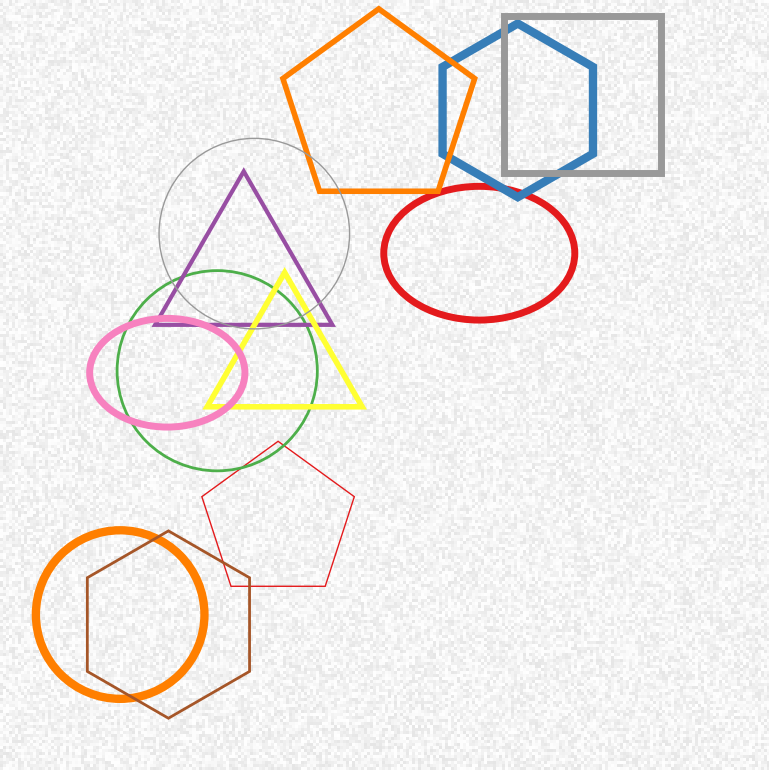[{"shape": "oval", "thickness": 2.5, "radius": 0.62, "center": [0.622, 0.671]}, {"shape": "pentagon", "thickness": 0.5, "radius": 0.52, "center": [0.361, 0.323]}, {"shape": "hexagon", "thickness": 3, "radius": 0.56, "center": [0.672, 0.857]}, {"shape": "circle", "thickness": 1, "radius": 0.65, "center": [0.282, 0.519]}, {"shape": "triangle", "thickness": 1.5, "radius": 0.66, "center": [0.317, 0.645]}, {"shape": "circle", "thickness": 3, "radius": 0.55, "center": [0.156, 0.202]}, {"shape": "pentagon", "thickness": 2, "radius": 0.65, "center": [0.492, 0.858]}, {"shape": "triangle", "thickness": 2, "radius": 0.58, "center": [0.37, 0.53]}, {"shape": "hexagon", "thickness": 1, "radius": 0.61, "center": [0.219, 0.189]}, {"shape": "oval", "thickness": 2.5, "radius": 0.5, "center": [0.217, 0.516]}, {"shape": "square", "thickness": 2.5, "radius": 0.51, "center": [0.757, 0.878]}, {"shape": "circle", "thickness": 0.5, "radius": 0.62, "center": [0.33, 0.697]}]